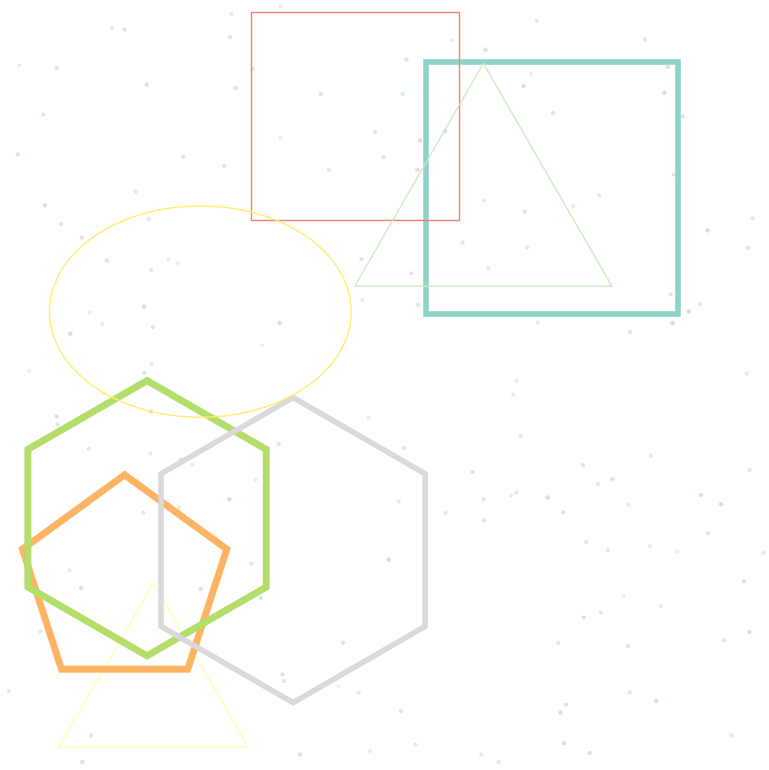[{"shape": "square", "thickness": 2, "radius": 0.82, "center": [0.716, 0.756]}, {"shape": "triangle", "thickness": 0.5, "radius": 0.71, "center": [0.199, 0.101]}, {"shape": "square", "thickness": 0.5, "radius": 0.67, "center": [0.461, 0.849]}, {"shape": "pentagon", "thickness": 2.5, "radius": 0.7, "center": [0.162, 0.244]}, {"shape": "hexagon", "thickness": 2.5, "radius": 0.89, "center": [0.191, 0.327]}, {"shape": "hexagon", "thickness": 2, "radius": 0.99, "center": [0.381, 0.286]}, {"shape": "triangle", "thickness": 0.5, "radius": 0.96, "center": [0.628, 0.725]}, {"shape": "oval", "thickness": 0.5, "radius": 0.98, "center": [0.26, 0.595]}]